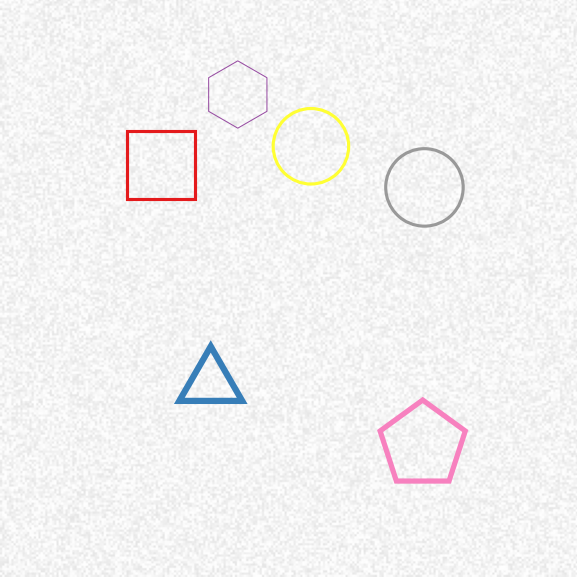[{"shape": "square", "thickness": 1.5, "radius": 0.29, "center": [0.278, 0.713]}, {"shape": "triangle", "thickness": 3, "radius": 0.31, "center": [0.365, 0.336]}, {"shape": "hexagon", "thickness": 0.5, "radius": 0.29, "center": [0.412, 0.835]}, {"shape": "circle", "thickness": 1.5, "radius": 0.33, "center": [0.538, 0.746]}, {"shape": "pentagon", "thickness": 2.5, "radius": 0.39, "center": [0.732, 0.229]}, {"shape": "circle", "thickness": 1.5, "radius": 0.34, "center": [0.735, 0.675]}]